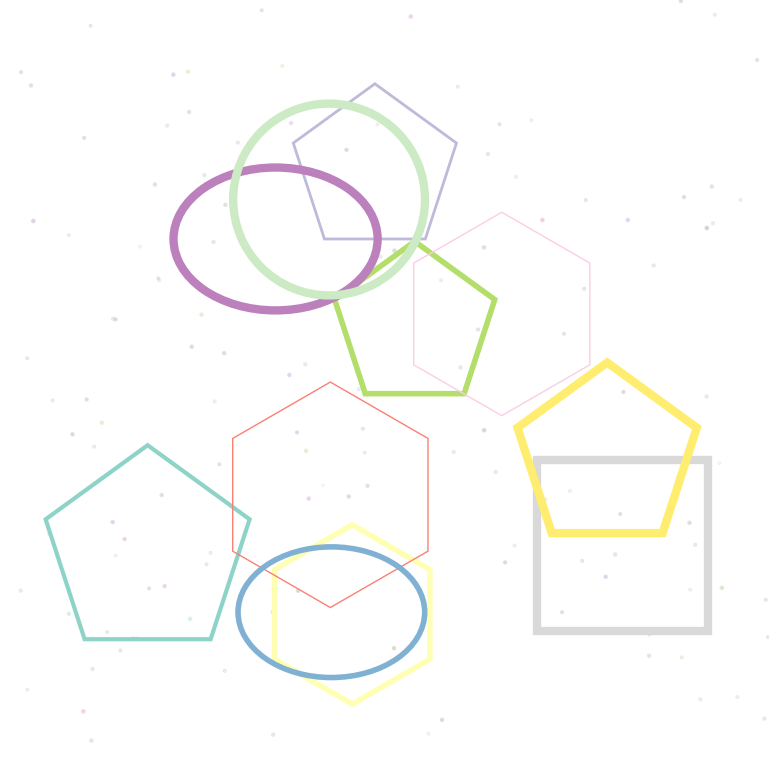[{"shape": "pentagon", "thickness": 1.5, "radius": 0.7, "center": [0.192, 0.283]}, {"shape": "hexagon", "thickness": 2, "radius": 0.58, "center": [0.457, 0.202]}, {"shape": "pentagon", "thickness": 1, "radius": 0.56, "center": [0.487, 0.78]}, {"shape": "hexagon", "thickness": 0.5, "radius": 0.73, "center": [0.429, 0.357]}, {"shape": "oval", "thickness": 2, "radius": 0.61, "center": [0.43, 0.205]}, {"shape": "pentagon", "thickness": 2, "radius": 0.55, "center": [0.539, 0.577]}, {"shape": "hexagon", "thickness": 0.5, "radius": 0.66, "center": [0.652, 0.592]}, {"shape": "square", "thickness": 3, "radius": 0.55, "center": [0.808, 0.292]}, {"shape": "oval", "thickness": 3, "radius": 0.66, "center": [0.358, 0.69]}, {"shape": "circle", "thickness": 3, "radius": 0.62, "center": [0.427, 0.741]}, {"shape": "pentagon", "thickness": 3, "radius": 0.61, "center": [0.789, 0.407]}]